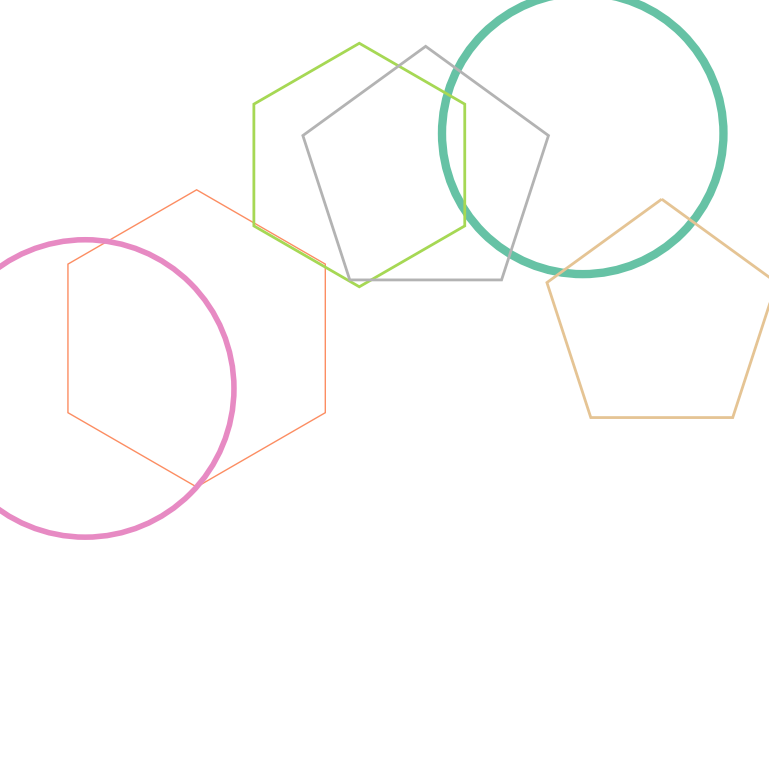[{"shape": "circle", "thickness": 3, "radius": 0.91, "center": [0.757, 0.827]}, {"shape": "hexagon", "thickness": 0.5, "radius": 0.96, "center": [0.255, 0.561]}, {"shape": "circle", "thickness": 2, "radius": 0.97, "center": [0.111, 0.496]}, {"shape": "hexagon", "thickness": 1, "radius": 0.79, "center": [0.467, 0.786]}, {"shape": "pentagon", "thickness": 1, "radius": 0.78, "center": [0.859, 0.585]}, {"shape": "pentagon", "thickness": 1, "radius": 0.84, "center": [0.553, 0.772]}]